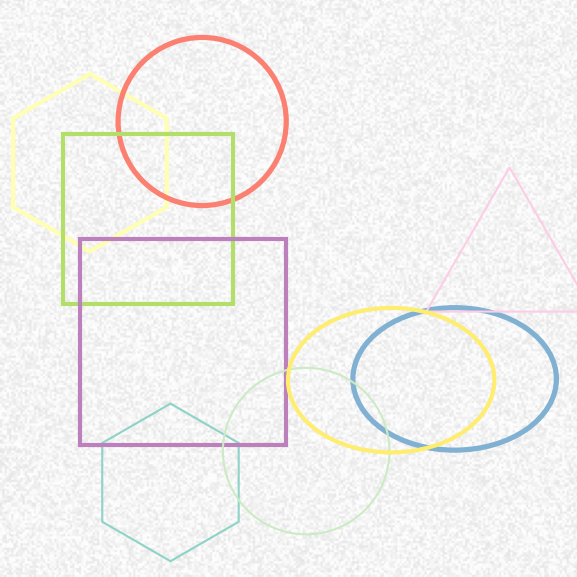[{"shape": "hexagon", "thickness": 1, "radius": 0.68, "center": [0.295, 0.164]}, {"shape": "hexagon", "thickness": 2, "radius": 0.77, "center": [0.156, 0.717]}, {"shape": "circle", "thickness": 2.5, "radius": 0.73, "center": [0.35, 0.789]}, {"shape": "oval", "thickness": 2.5, "radius": 0.88, "center": [0.787, 0.343]}, {"shape": "square", "thickness": 2, "radius": 0.74, "center": [0.257, 0.62]}, {"shape": "triangle", "thickness": 1, "radius": 0.83, "center": [0.882, 0.543]}, {"shape": "square", "thickness": 2, "radius": 0.89, "center": [0.317, 0.407]}, {"shape": "circle", "thickness": 1, "radius": 0.72, "center": [0.53, 0.218]}, {"shape": "oval", "thickness": 2, "radius": 0.89, "center": [0.677, 0.341]}]